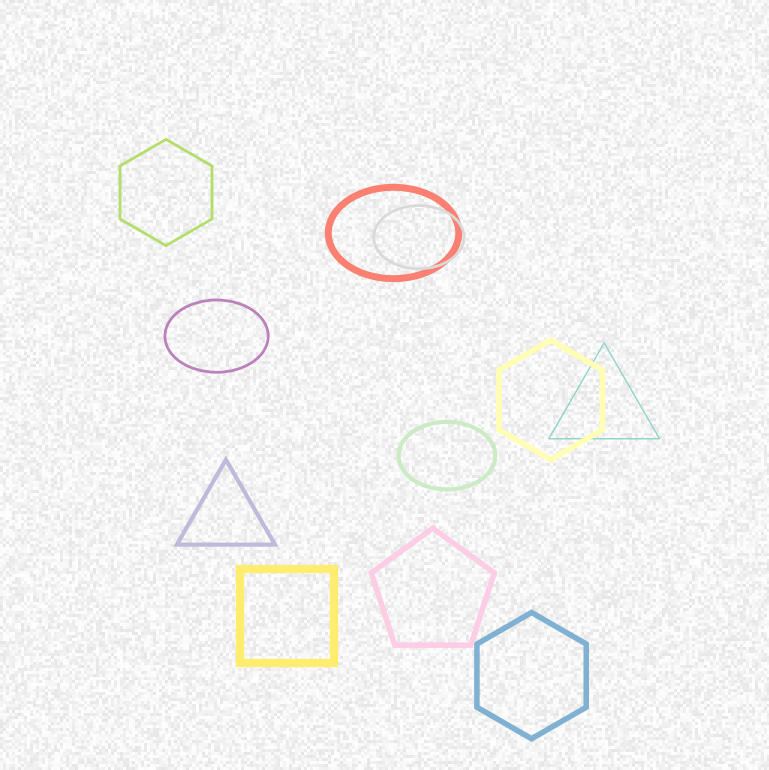[{"shape": "triangle", "thickness": 0.5, "radius": 0.42, "center": [0.785, 0.472]}, {"shape": "hexagon", "thickness": 2, "radius": 0.39, "center": [0.715, 0.481]}, {"shape": "triangle", "thickness": 1.5, "radius": 0.37, "center": [0.293, 0.329]}, {"shape": "oval", "thickness": 2.5, "radius": 0.42, "center": [0.511, 0.697]}, {"shape": "hexagon", "thickness": 2, "radius": 0.41, "center": [0.69, 0.123]}, {"shape": "hexagon", "thickness": 1, "radius": 0.34, "center": [0.216, 0.75]}, {"shape": "pentagon", "thickness": 2, "radius": 0.42, "center": [0.562, 0.23]}, {"shape": "oval", "thickness": 1, "radius": 0.29, "center": [0.544, 0.692]}, {"shape": "oval", "thickness": 1, "radius": 0.34, "center": [0.281, 0.563]}, {"shape": "oval", "thickness": 1.5, "radius": 0.31, "center": [0.58, 0.408]}, {"shape": "square", "thickness": 3, "radius": 0.31, "center": [0.373, 0.2]}]